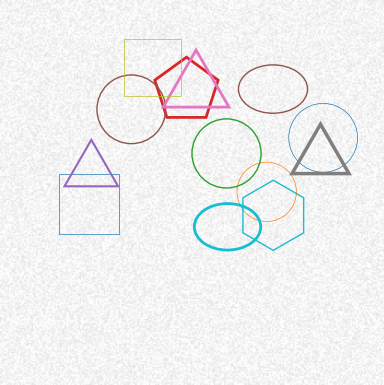[{"shape": "circle", "thickness": 0.5, "radius": 0.45, "center": [0.839, 0.642]}, {"shape": "square", "thickness": 0.5, "radius": 0.39, "center": [0.23, 0.471]}, {"shape": "circle", "thickness": 0.5, "radius": 0.39, "center": [0.693, 0.502]}, {"shape": "circle", "thickness": 1, "radius": 0.45, "center": [0.588, 0.601]}, {"shape": "pentagon", "thickness": 2, "radius": 0.43, "center": [0.484, 0.765]}, {"shape": "triangle", "thickness": 1.5, "radius": 0.4, "center": [0.237, 0.556]}, {"shape": "circle", "thickness": 1, "radius": 0.45, "center": [0.341, 0.716]}, {"shape": "oval", "thickness": 1, "radius": 0.45, "center": [0.709, 0.769]}, {"shape": "triangle", "thickness": 2, "radius": 0.49, "center": [0.509, 0.771]}, {"shape": "triangle", "thickness": 2.5, "radius": 0.43, "center": [0.832, 0.592]}, {"shape": "square", "thickness": 0.5, "radius": 0.37, "center": [0.395, 0.826]}, {"shape": "hexagon", "thickness": 1, "radius": 0.46, "center": [0.71, 0.441]}, {"shape": "oval", "thickness": 2, "radius": 0.43, "center": [0.591, 0.411]}]